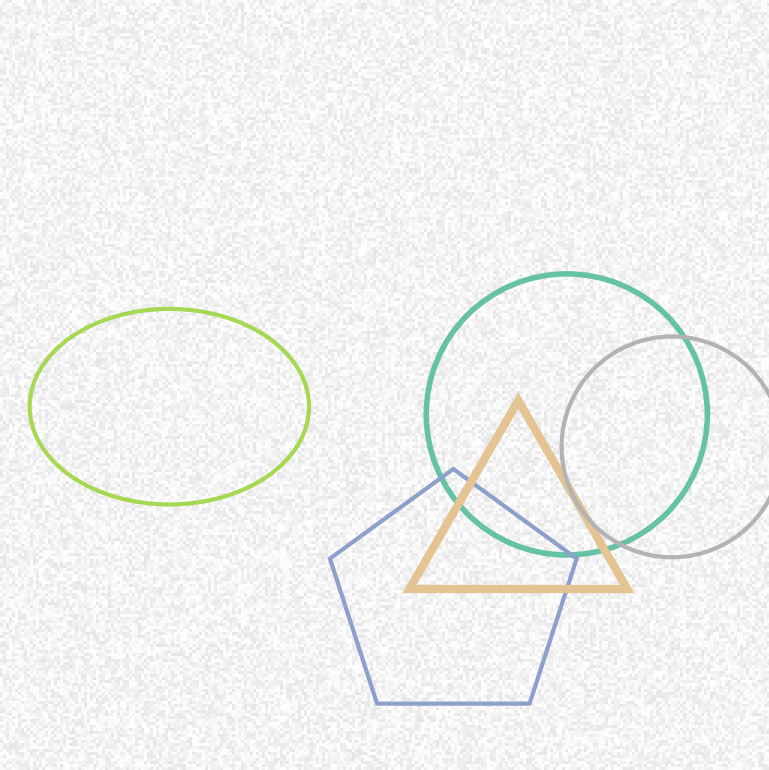[{"shape": "circle", "thickness": 2, "radius": 0.91, "center": [0.736, 0.462]}, {"shape": "pentagon", "thickness": 1.5, "radius": 0.84, "center": [0.589, 0.222]}, {"shape": "oval", "thickness": 1.5, "radius": 0.91, "center": [0.22, 0.472]}, {"shape": "triangle", "thickness": 3, "radius": 0.82, "center": [0.673, 0.317]}, {"shape": "circle", "thickness": 1.5, "radius": 0.72, "center": [0.873, 0.42]}]